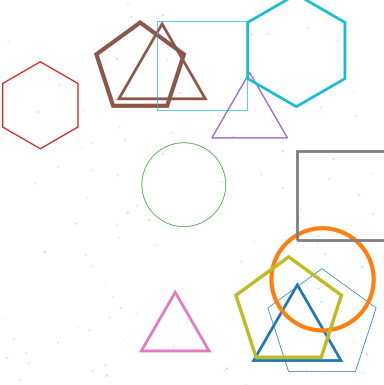[{"shape": "triangle", "thickness": 2, "radius": 0.66, "center": [0.772, 0.129]}, {"shape": "pentagon", "thickness": 0.5, "radius": 0.74, "center": [0.836, 0.154]}, {"shape": "circle", "thickness": 3, "radius": 0.66, "center": [0.838, 0.274]}, {"shape": "circle", "thickness": 0.5, "radius": 0.54, "center": [0.477, 0.52]}, {"shape": "hexagon", "thickness": 1, "radius": 0.56, "center": [0.105, 0.727]}, {"shape": "triangle", "thickness": 1, "radius": 0.57, "center": [0.648, 0.698]}, {"shape": "triangle", "thickness": 2, "radius": 0.65, "center": [0.421, 0.808]}, {"shape": "pentagon", "thickness": 3, "radius": 0.6, "center": [0.364, 0.822]}, {"shape": "triangle", "thickness": 2, "radius": 0.51, "center": [0.455, 0.139]}, {"shape": "square", "thickness": 2, "radius": 0.58, "center": [0.886, 0.492]}, {"shape": "pentagon", "thickness": 2.5, "radius": 0.72, "center": [0.75, 0.189]}, {"shape": "hexagon", "thickness": 2, "radius": 0.73, "center": [0.77, 0.869]}, {"shape": "square", "thickness": 0.5, "radius": 0.58, "center": [0.525, 0.829]}]